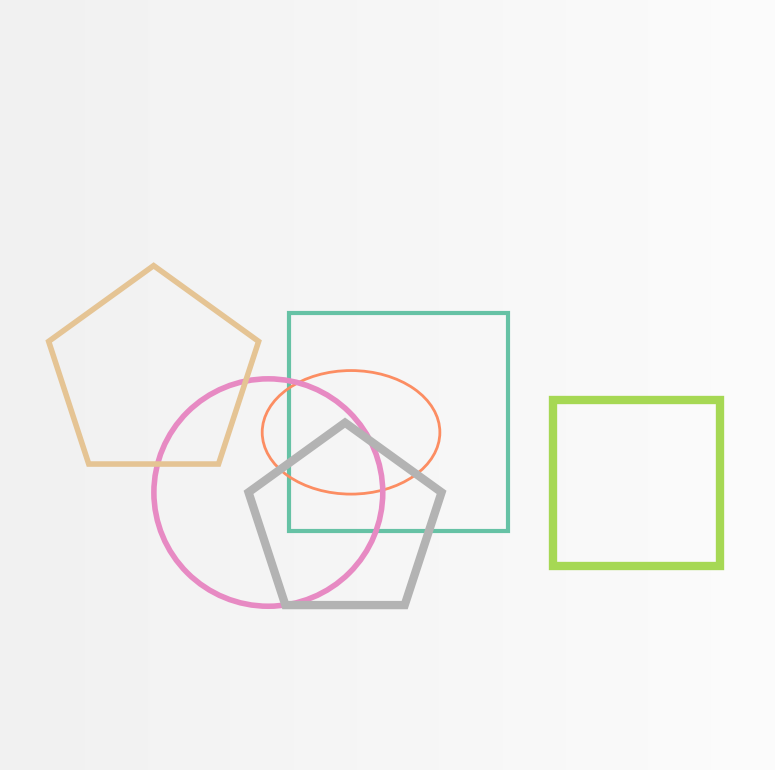[{"shape": "square", "thickness": 1.5, "radius": 0.71, "center": [0.514, 0.452]}, {"shape": "oval", "thickness": 1, "radius": 0.57, "center": [0.453, 0.439]}, {"shape": "circle", "thickness": 2, "radius": 0.74, "center": [0.346, 0.36]}, {"shape": "square", "thickness": 3, "radius": 0.54, "center": [0.822, 0.373]}, {"shape": "pentagon", "thickness": 2, "radius": 0.71, "center": [0.198, 0.513]}, {"shape": "pentagon", "thickness": 3, "radius": 0.65, "center": [0.445, 0.32]}]